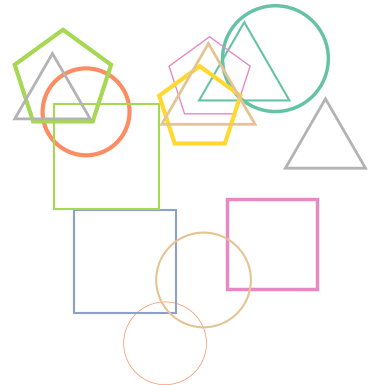[{"shape": "triangle", "thickness": 1.5, "radius": 0.68, "center": [0.635, 0.807]}, {"shape": "circle", "thickness": 2.5, "radius": 0.69, "center": [0.715, 0.848]}, {"shape": "circle", "thickness": 3, "radius": 0.56, "center": [0.224, 0.71]}, {"shape": "circle", "thickness": 0.5, "radius": 0.54, "center": [0.429, 0.108]}, {"shape": "square", "thickness": 1.5, "radius": 0.66, "center": [0.324, 0.321]}, {"shape": "square", "thickness": 2.5, "radius": 0.58, "center": [0.706, 0.367]}, {"shape": "pentagon", "thickness": 1, "radius": 0.55, "center": [0.544, 0.794]}, {"shape": "square", "thickness": 1.5, "radius": 0.68, "center": [0.277, 0.594]}, {"shape": "pentagon", "thickness": 3, "radius": 0.66, "center": [0.163, 0.791]}, {"shape": "pentagon", "thickness": 3, "radius": 0.55, "center": [0.519, 0.717]}, {"shape": "triangle", "thickness": 2, "radius": 0.7, "center": [0.541, 0.747]}, {"shape": "circle", "thickness": 1.5, "radius": 0.62, "center": [0.529, 0.273]}, {"shape": "triangle", "thickness": 2, "radius": 0.57, "center": [0.136, 0.748]}, {"shape": "triangle", "thickness": 2, "radius": 0.6, "center": [0.845, 0.623]}]